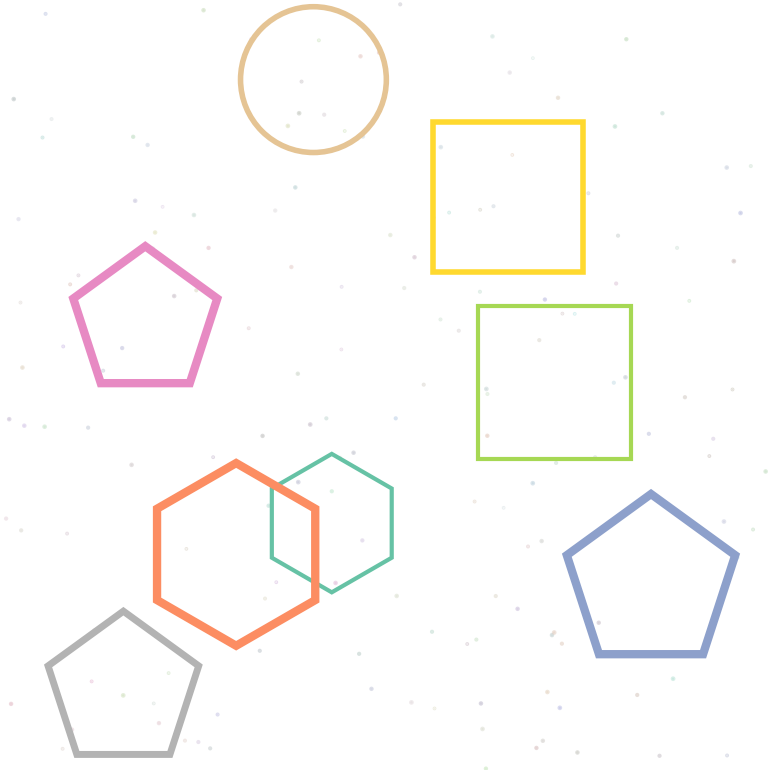[{"shape": "hexagon", "thickness": 1.5, "radius": 0.45, "center": [0.431, 0.321]}, {"shape": "hexagon", "thickness": 3, "radius": 0.59, "center": [0.307, 0.28]}, {"shape": "pentagon", "thickness": 3, "radius": 0.57, "center": [0.845, 0.243]}, {"shape": "pentagon", "thickness": 3, "radius": 0.49, "center": [0.189, 0.582]}, {"shape": "square", "thickness": 1.5, "radius": 0.5, "center": [0.72, 0.503]}, {"shape": "square", "thickness": 2, "radius": 0.49, "center": [0.66, 0.744]}, {"shape": "circle", "thickness": 2, "radius": 0.47, "center": [0.407, 0.897]}, {"shape": "pentagon", "thickness": 2.5, "radius": 0.51, "center": [0.16, 0.103]}]